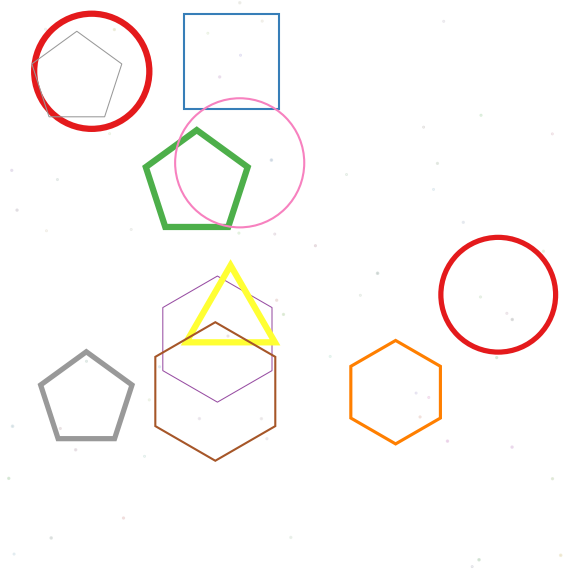[{"shape": "circle", "thickness": 2.5, "radius": 0.5, "center": [0.863, 0.489]}, {"shape": "circle", "thickness": 3, "radius": 0.5, "center": [0.159, 0.876]}, {"shape": "square", "thickness": 1, "radius": 0.41, "center": [0.401, 0.893]}, {"shape": "pentagon", "thickness": 3, "radius": 0.46, "center": [0.341, 0.681]}, {"shape": "hexagon", "thickness": 0.5, "radius": 0.55, "center": [0.376, 0.412]}, {"shape": "hexagon", "thickness": 1.5, "radius": 0.45, "center": [0.685, 0.32]}, {"shape": "triangle", "thickness": 3, "radius": 0.44, "center": [0.399, 0.451]}, {"shape": "hexagon", "thickness": 1, "radius": 0.6, "center": [0.373, 0.321]}, {"shape": "circle", "thickness": 1, "radius": 0.56, "center": [0.415, 0.717]}, {"shape": "pentagon", "thickness": 0.5, "radius": 0.41, "center": [0.133, 0.863]}, {"shape": "pentagon", "thickness": 2.5, "radius": 0.42, "center": [0.149, 0.307]}]